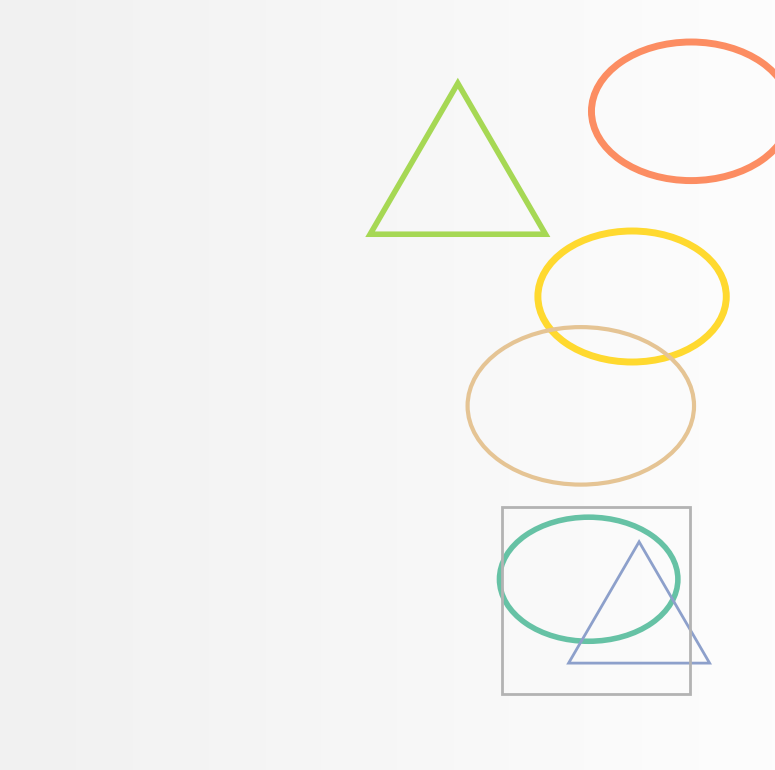[{"shape": "oval", "thickness": 2, "radius": 0.58, "center": [0.76, 0.248]}, {"shape": "oval", "thickness": 2.5, "radius": 0.64, "center": [0.892, 0.855]}, {"shape": "triangle", "thickness": 1, "radius": 0.53, "center": [0.825, 0.191]}, {"shape": "triangle", "thickness": 2, "radius": 0.65, "center": [0.591, 0.761]}, {"shape": "oval", "thickness": 2.5, "radius": 0.61, "center": [0.816, 0.615]}, {"shape": "oval", "thickness": 1.5, "radius": 0.73, "center": [0.749, 0.473]}, {"shape": "square", "thickness": 1, "radius": 0.61, "center": [0.769, 0.22]}]